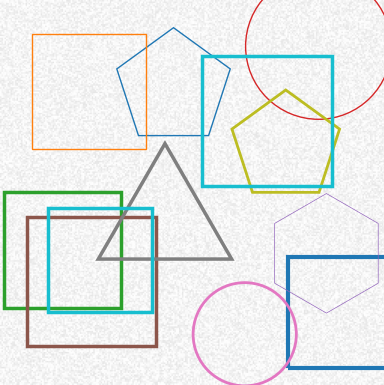[{"shape": "pentagon", "thickness": 1, "radius": 0.77, "center": [0.451, 0.773]}, {"shape": "square", "thickness": 3, "radius": 0.72, "center": [0.892, 0.188]}, {"shape": "square", "thickness": 1, "radius": 0.75, "center": [0.231, 0.763]}, {"shape": "square", "thickness": 2.5, "radius": 0.75, "center": [0.162, 0.351]}, {"shape": "circle", "thickness": 1, "radius": 0.95, "center": [0.827, 0.88]}, {"shape": "hexagon", "thickness": 0.5, "radius": 0.78, "center": [0.848, 0.342]}, {"shape": "square", "thickness": 2.5, "radius": 0.84, "center": [0.237, 0.268]}, {"shape": "circle", "thickness": 2, "radius": 0.67, "center": [0.636, 0.132]}, {"shape": "triangle", "thickness": 2.5, "radius": 1.0, "center": [0.428, 0.427]}, {"shape": "pentagon", "thickness": 2, "radius": 0.73, "center": [0.742, 0.619]}, {"shape": "square", "thickness": 2.5, "radius": 0.84, "center": [0.692, 0.687]}, {"shape": "square", "thickness": 2.5, "radius": 0.68, "center": [0.26, 0.325]}]